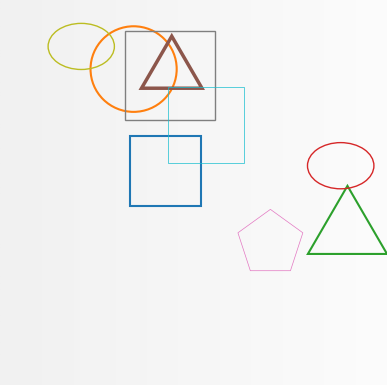[{"shape": "square", "thickness": 1.5, "radius": 0.46, "center": [0.427, 0.556]}, {"shape": "circle", "thickness": 1.5, "radius": 0.56, "center": [0.345, 0.821]}, {"shape": "triangle", "thickness": 1.5, "radius": 0.59, "center": [0.897, 0.399]}, {"shape": "oval", "thickness": 1, "radius": 0.43, "center": [0.879, 0.57]}, {"shape": "triangle", "thickness": 2.5, "radius": 0.45, "center": [0.443, 0.816]}, {"shape": "pentagon", "thickness": 0.5, "radius": 0.44, "center": [0.698, 0.368]}, {"shape": "square", "thickness": 1, "radius": 0.58, "center": [0.439, 0.803]}, {"shape": "oval", "thickness": 1, "radius": 0.43, "center": [0.21, 0.879]}, {"shape": "square", "thickness": 0.5, "radius": 0.49, "center": [0.531, 0.675]}]